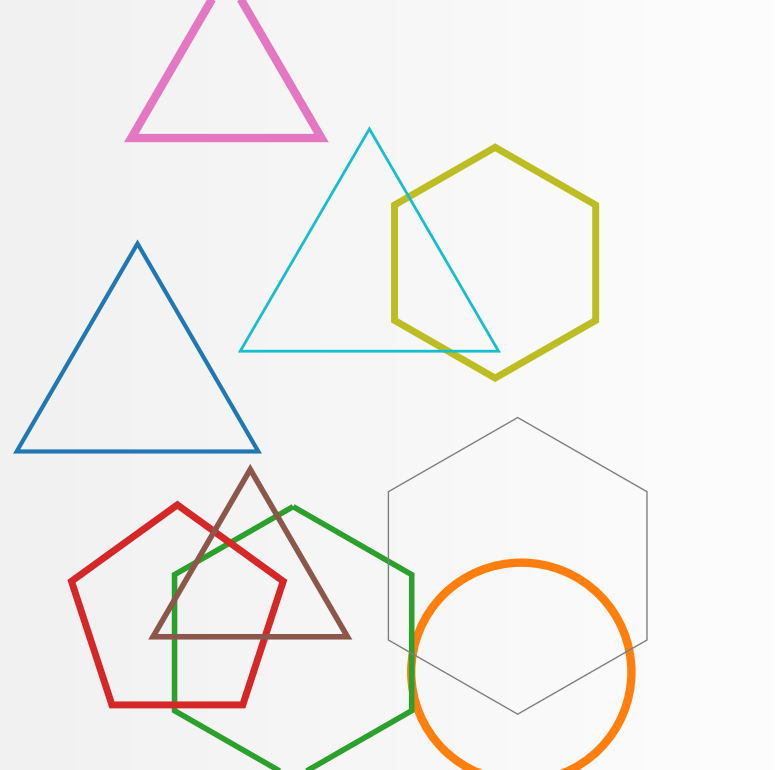[{"shape": "triangle", "thickness": 1.5, "radius": 0.9, "center": [0.177, 0.504]}, {"shape": "circle", "thickness": 3, "radius": 0.71, "center": [0.673, 0.127]}, {"shape": "hexagon", "thickness": 2, "radius": 0.88, "center": [0.378, 0.165]}, {"shape": "pentagon", "thickness": 2.5, "radius": 0.72, "center": [0.229, 0.201]}, {"shape": "triangle", "thickness": 2, "radius": 0.72, "center": [0.323, 0.245]}, {"shape": "triangle", "thickness": 3, "radius": 0.71, "center": [0.292, 0.892]}, {"shape": "hexagon", "thickness": 0.5, "radius": 0.96, "center": [0.668, 0.265]}, {"shape": "hexagon", "thickness": 2.5, "radius": 0.75, "center": [0.639, 0.659]}, {"shape": "triangle", "thickness": 1, "radius": 0.96, "center": [0.477, 0.64]}]